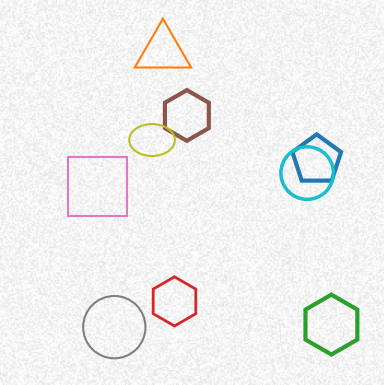[{"shape": "pentagon", "thickness": 3, "radius": 0.33, "center": [0.823, 0.585]}, {"shape": "triangle", "thickness": 1.5, "radius": 0.42, "center": [0.423, 0.867]}, {"shape": "hexagon", "thickness": 3, "radius": 0.39, "center": [0.861, 0.157]}, {"shape": "hexagon", "thickness": 2, "radius": 0.32, "center": [0.453, 0.217]}, {"shape": "hexagon", "thickness": 3, "radius": 0.33, "center": [0.485, 0.7]}, {"shape": "square", "thickness": 1.5, "radius": 0.38, "center": [0.253, 0.515]}, {"shape": "circle", "thickness": 1.5, "radius": 0.4, "center": [0.297, 0.15]}, {"shape": "oval", "thickness": 1.5, "radius": 0.3, "center": [0.395, 0.636]}, {"shape": "circle", "thickness": 2.5, "radius": 0.34, "center": [0.798, 0.55]}]